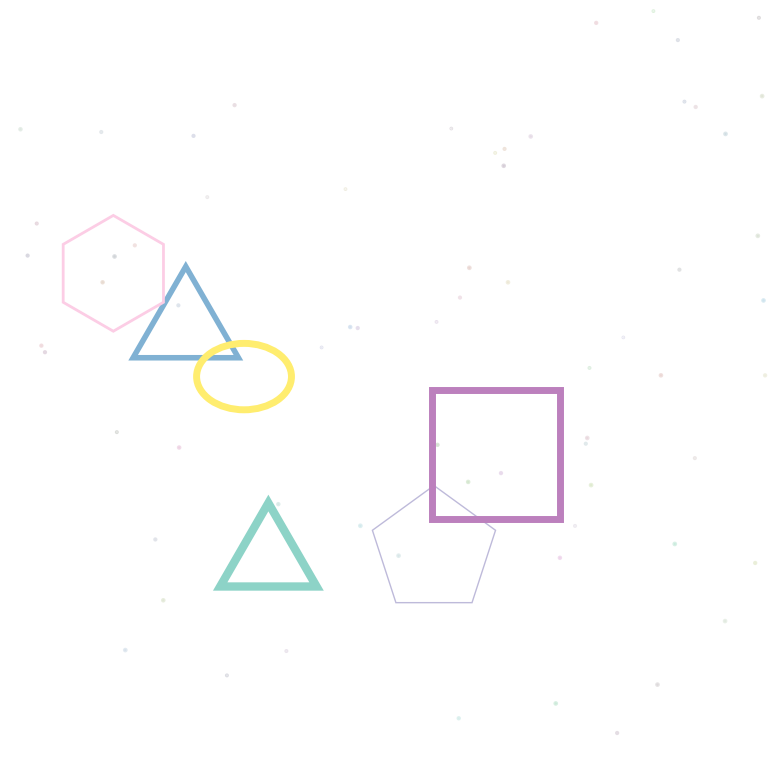[{"shape": "triangle", "thickness": 3, "radius": 0.36, "center": [0.349, 0.274]}, {"shape": "pentagon", "thickness": 0.5, "radius": 0.42, "center": [0.564, 0.285]}, {"shape": "triangle", "thickness": 2, "radius": 0.39, "center": [0.241, 0.575]}, {"shape": "hexagon", "thickness": 1, "radius": 0.38, "center": [0.147, 0.645]}, {"shape": "square", "thickness": 2.5, "radius": 0.42, "center": [0.644, 0.41]}, {"shape": "oval", "thickness": 2.5, "radius": 0.31, "center": [0.317, 0.511]}]